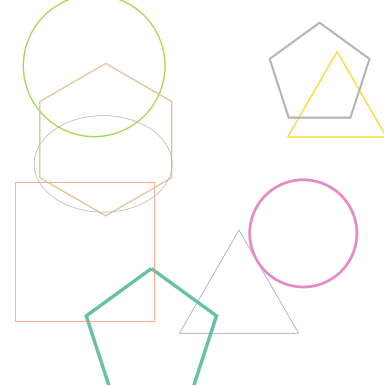[{"shape": "pentagon", "thickness": 2.5, "radius": 0.89, "center": [0.393, 0.125]}, {"shape": "square", "thickness": 0.5, "radius": 0.9, "center": [0.218, 0.347]}, {"shape": "triangle", "thickness": 0.5, "radius": 0.89, "center": [0.621, 0.224]}, {"shape": "circle", "thickness": 2, "radius": 0.7, "center": [0.788, 0.394]}, {"shape": "circle", "thickness": 1, "radius": 0.92, "center": [0.245, 0.829]}, {"shape": "triangle", "thickness": 1, "radius": 0.74, "center": [0.876, 0.718]}, {"shape": "hexagon", "thickness": 1, "radius": 0.99, "center": [0.275, 0.637]}, {"shape": "pentagon", "thickness": 1.5, "radius": 0.68, "center": [0.83, 0.805]}, {"shape": "oval", "thickness": 0.5, "radius": 0.9, "center": [0.268, 0.574]}]